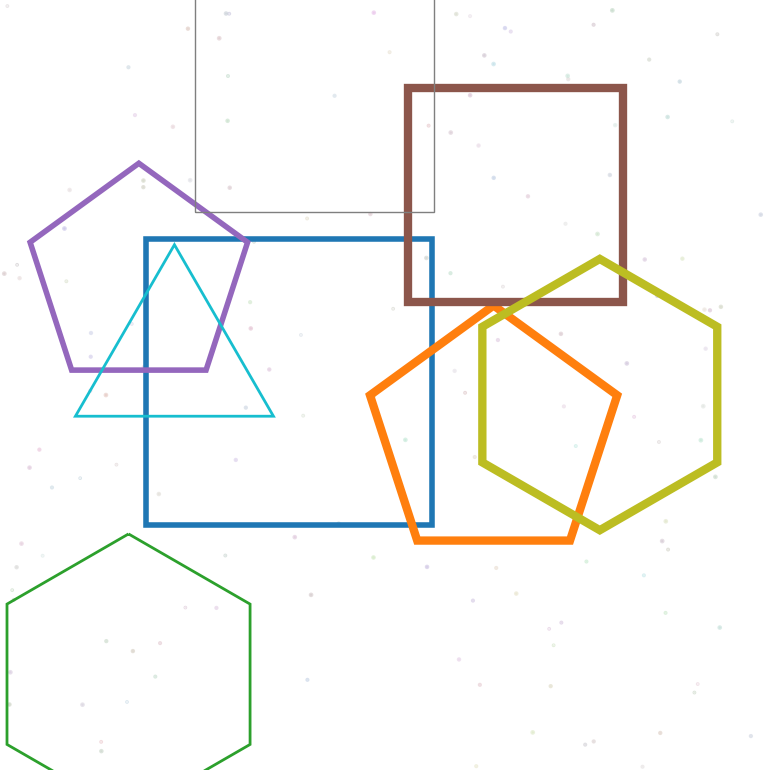[{"shape": "square", "thickness": 2, "radius": 0.93, "center": [0.376, 0.505]}, {"shape": "pentagon", "thickness": 3, "radius": 0.84, "center": [0.641, 0.435]}, {"shape": "hexagon", "thickness": 1, "radius": 0.91, "center": [0.167, 0.124]}, {"shape": "pentagon", "thickness": 2, "radius": 0.74, "center": [0.18, 0.639]}, {"shape": "square", "thickness": 3, "radius": 0.7, "center": [0.669, 0.746]}, {"shape": "square", "thickness": 0.5, "radius": 0.78, "center": [0.409, 0.879]}, {"shape": "hexagon", "thickness": 3, "radius": 0.88, "center": [0.779, 0.488]}, {"shape": "triangle", "thickness": 1, "radius": 0.74, "center": [0.227, 0.534]}]